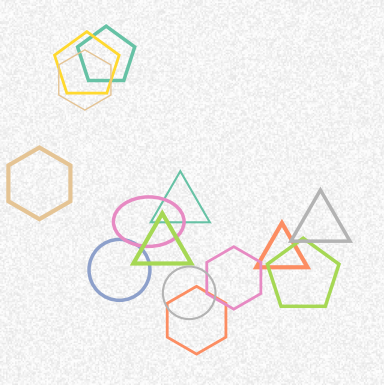[{"shape": "pentagon", "thickness": 2.5, "radius": 0.39, "center": [0.276, 0.854]}, {"shape": "triangle", "thickness": 1.5, "radius": 0.44, "center": [0.468, 0.467]}, {"shape": "triangle", "thickness": 3, "radius": 0.38, "center": [0.732, 0.344]}, {"shape": "hexagon", "thickness": 2, "radius": 0.44, "center": [0.511, 0.168]}, {"shape": "circle", "thickness": 2.5, "radius": 0.4, "center": [0.31, 0.299]}, {"shape": "hexagon", "thickness": 2, "radius": 0.41, "center": [0.607, 0.278]}, {"shape": "oval", "thickness": 2.5, "radius": 0.46, "center": [0.386, 0.424]}, {"shape": "pentagon", "thickness": 2.5, "radius": 0.49, "center": [0.787, 0.284]}, {"shape": "triangle", "thickness": 3, "radius": 0.43, "center": [0.422, 0.359]}, {"shape": "pentagon", "thickness": 2, "radius": 0.44, "center": [0.226, 0.83]}, {"shape": "hexagon", "thickness": 3, "radius": 0.47, "center": [0.102, 0.524]}, {"shape": "hexagon", "thickness": 1, "radius": 0.39, "center": [0.22, 0.792]}, {"shape": "circle", "thickness": 1.5, "radius": 0.34, "center": [0.491, 0.239]}, {"shape": "triangle", "thickness": 2.5, "radius": 0.44, "center": [0.832, 0.418]}]